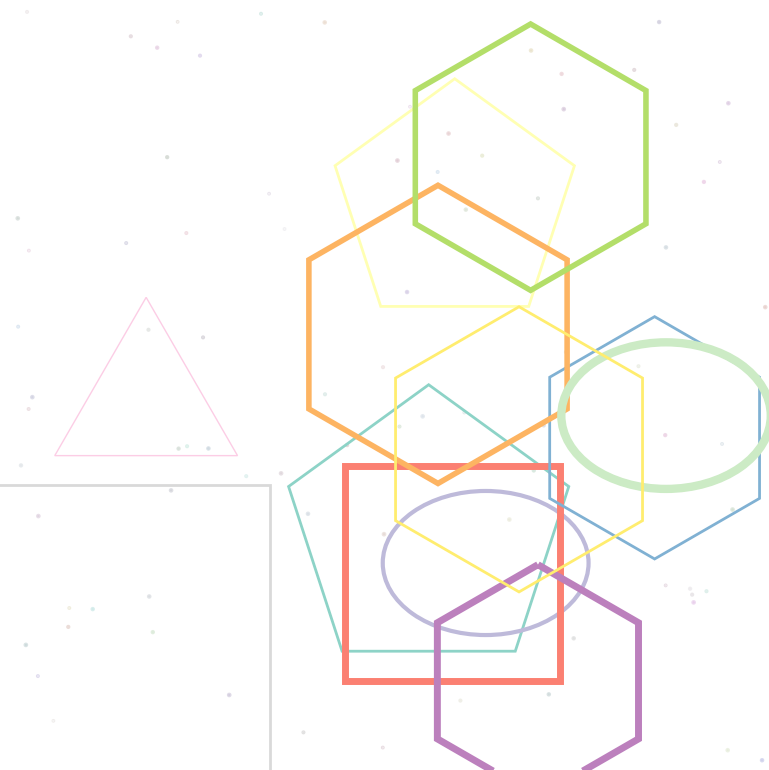[{"shape": "pentagon", "thickness": 1, "radius": 0.96, "center": [0.557, 0.309]}, {"shape": "pentagon", "thickness": 1, "radius": 0.82, "center": [0.591, 0.734]}, {"shape": "oval", "thickness": 1.5, "radius": 0.67, "center": [0.631, 0.269]}, {"shape": "square", "thickness": 2.5, "radius": 0.7, "center": [0.587, 0.256]}, {"shape": "hexagon", "thickness": 1, "radius": 0.79, "center": [0.85, 0.431]}, {"shape": "hexagon", "thickness": 2, "radius": 0.97, "center": [0.569, 0.566]}, {"shape": "hexagon", "thickness": 2, "radius": 0.86, "center": [0.689, 0.796]}, {"shape": "triangle", "thickness": 0.5, "radius": 0.69, "center": [0.19, 0.477]}, {"shape": "square", "thickness": 1, "radius": 0.95, "center": [0.16, 0.179]}, {"shape": "hexagon", "thickness": 2.5, "radius": 0.75, "center": [0.699, 0.116]}, {"shape": "oval", "thickness": 3, "radius": 0.68, "center": [0.865, 0.46]}, {"shape": "hexagon", "thickness": 1, "radius": 0.93, "center": [0.674, 0.416]}]